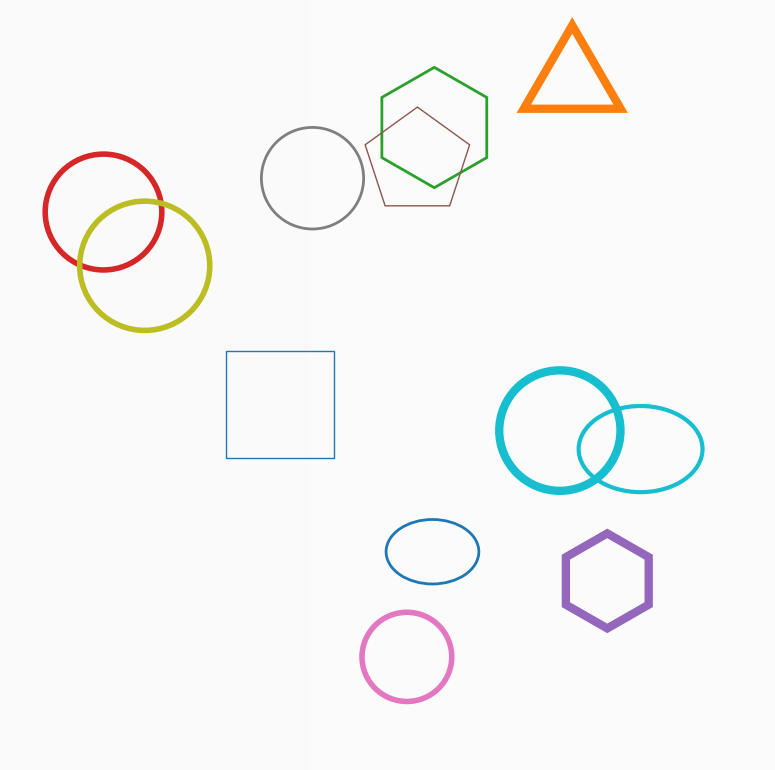[{"shape": "square", "thickness": 0.5, "radius": 0.35, "center": [0.361, 0.474]}, {"shape": "oval", "thickness": 1, "radius": 0.3, "center": [0.558, 0.283]}, {"shape": "triangle", "thickness": 3, "radius": 0.36, "center": [0.738, 0.895]}, {"shape": "hexagon", "thickness": 1, "radius": 0.39, "center": [0.56, 0.834]}, {"shape": "circle", "thickness": 2, "radius": 0.38, "center": [0.134, 0.725]}, {"shape": "hexagon", "thickness": 3, "radius": 0.31, "center": [0.784, 0.246]}, {"shape": "pentagon", "thickness": 0.5, "radius": 0.35, "center": [0.539, 0.79]}, {"shape": "circle", "thickness": 2, "radius": 0.29, "center": [0.525, 0.147]}, {"shape": "circle", "thickness": 1, "radius": 0.33, "center": [0.403, 0.769]}, {"shape": "circle", "thickness": 2, "radius": 0.42, "center": [0.187, 0.655]}, {"shape": "circle", "thickness": 3, "radius": 0.39, "center": [0.722, 0.441]}, {"shape": "oval", "thickness": 1.5, "radius": 0.4, "center": [0.827, 0.417]}]